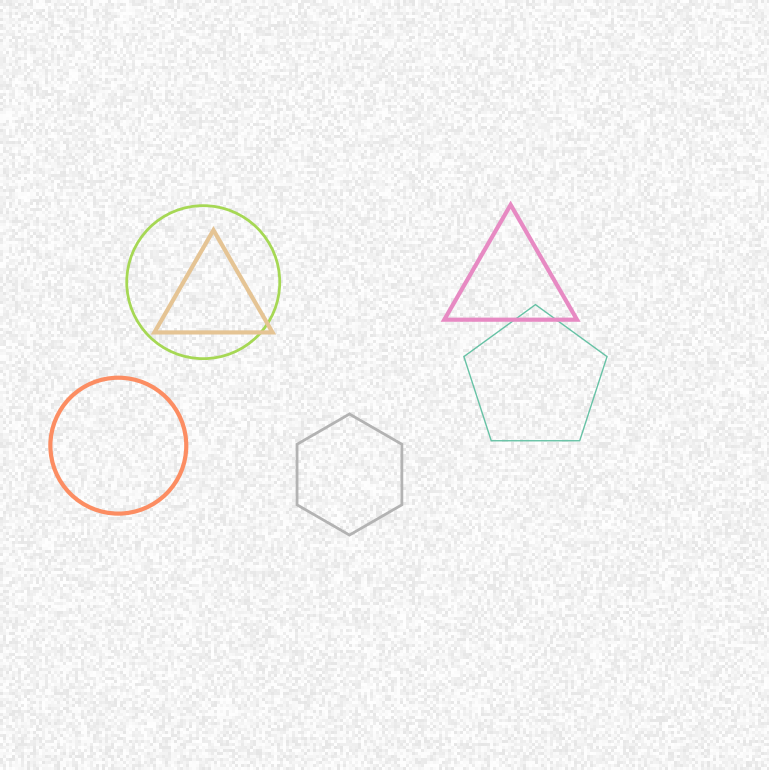[{"shape": "pentagon", "thickness": 0.5, "radius": 0.49, "center": [0.695, 0.507]}, {"shape": "circle", "thickness": 1.5, "radius": 0.44, "center": [0.154, 0.421]}, {"shape": "triangle", "thickness": 1.5, "radius": 0.5, "center": [0.663, 0.635]}, {"shape": "circle", "thickness": 1, "radius": 0.5, "center": [0.264, 0.634]}, {"shape": "triangle", "thickness": 1.5, "radius": 0.44, "center": [0.277, 0.613]}, {"shape": "hexagon", "thickness": 1, "radius": 0.39, "center": [0.454, 0.384]}]